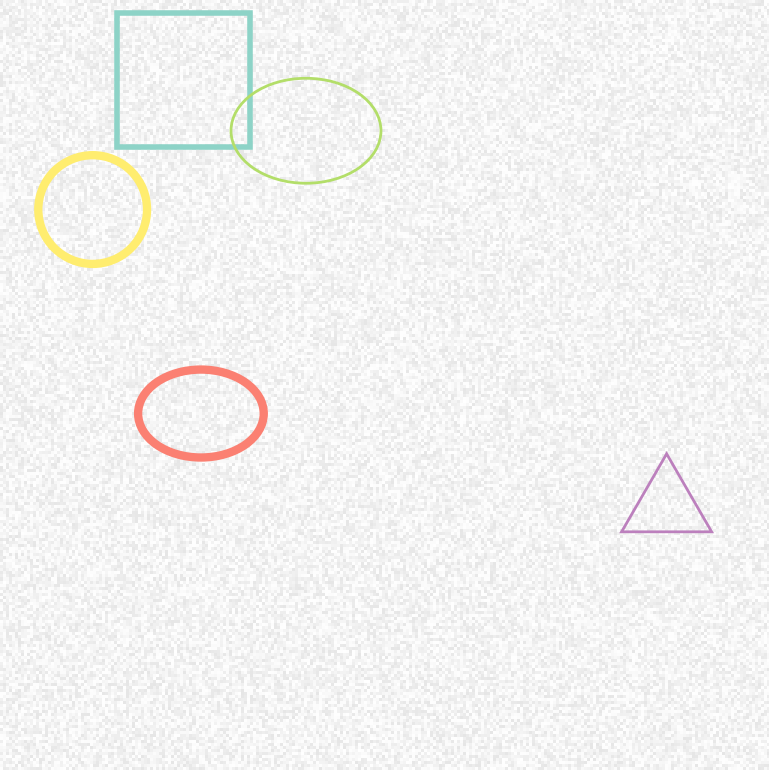[{"shape": "square", "thickness": 2, "radius": 0.43, "center": [0.238, 0.896]}, {"shape": "oval", "thickness": 3, "radius": 0.41, "center": [0.261, 0.463]}, {"shape": "oval", "thickness": 1, "radius": 0.49, "center": [0.397, 0.83]}, {"shape": "triangle", "thickness": 1, "radius": 0.34, "center": [0.866, 0.343]}, {"shape": "circle", "thickness": 3, "radius": 0.35, "center": [0.12, 0.728]}]